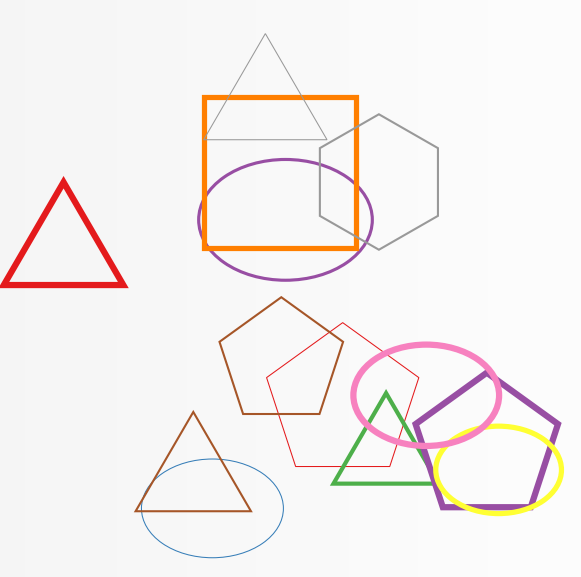[{"shape": "triangle", "thickness": 3, "radius": 0.59, "center": [0.109, 0.565]}, {"shape": "pentagon", "thickness": 0.5, "radius": 0.69, "center": [0.59, 0.303]}, {"shape": "oval", "thickness": 0.5, "radius": 0.61, "center": [0.365, 0.119]}, {"shape": "triangle", "thickness": 2, "radius": 0.52, "center": [0.664, 0.214]}, {"shape": "oval", "thickness": 1.5, "radius": 0.75, "center": [0.491, 0.618]}, {"shape": "pentagon", "thickness": 3, "radius": 0.64, "center": [0.837, 0.225]}, {"shape": "square", "thickness": 2.5, "radius": 0.65, "center": [0.482, 0.701]}, {"shape": "oval", "thickness": 2.5, "radius": 0.54, "center": [0.858, 0.186]}, {"shape": "pentagon", "thickness": 1, "radius": 0.56, "center": [0.484, 0.373]}, {"shape": "triangle", "thickness": 1, "radius": 0.57, "center": [0.333, 0.171]}, {"shape": "oval", "thickness": 3, "radius": 0.63, "center": [0.733, 0.315]}, {"shape": "triangle", "thickness": 0.5, "radius": 0.61, "center": [0.457, 0.818]}, {"shape": "hexagon", "thickness": 1, "radius": 0.59, "center": [0.652, 0.684]}]